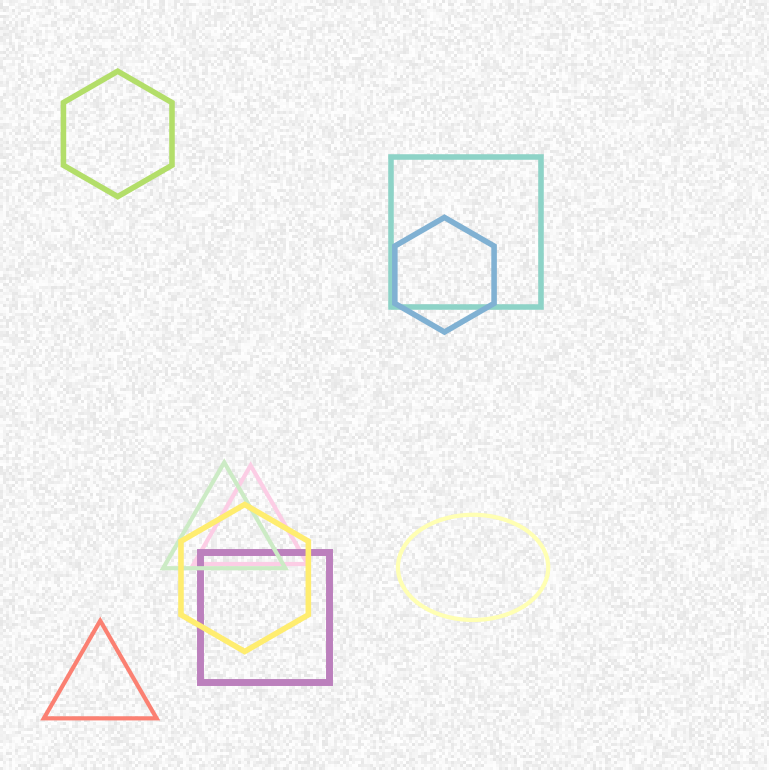[{"shape": "square", "thickness": 2, "radius": 0.49, "center": [0.605, 0.699]}, {"shape": "oval", "thickness": 1.5, "radius": 0.49, "center": [0.614, 0.263]}, {"shape": "triangle", "thickness": 1.5, "radius": 0.42, "center": [0.13, 0.109]}, {"shape": "hexagon", "thickness": 2, "radius": 0.37, "center": [0.577, 0.643]}, {"shape": "hexagon", "thickness": 2, "radius": 0.41, "center": [0.153, 0.826]}, {"shape": "triangle", "thickness": 1.5, "radius": 0.43, "center": [0.325, 0.31]}, {"shape": "square", "thickness": 2.5, "radius": 0.42, "center": [0.343, 0.199]}, {"shape": "triangle", "thickness": 1.5, "radius": 0.46, "center": [0.291, 0.308]}, {"shape": "hexagon", "thickness": 2, "radius": 0.48, "center": [0.318, 0.249]}]